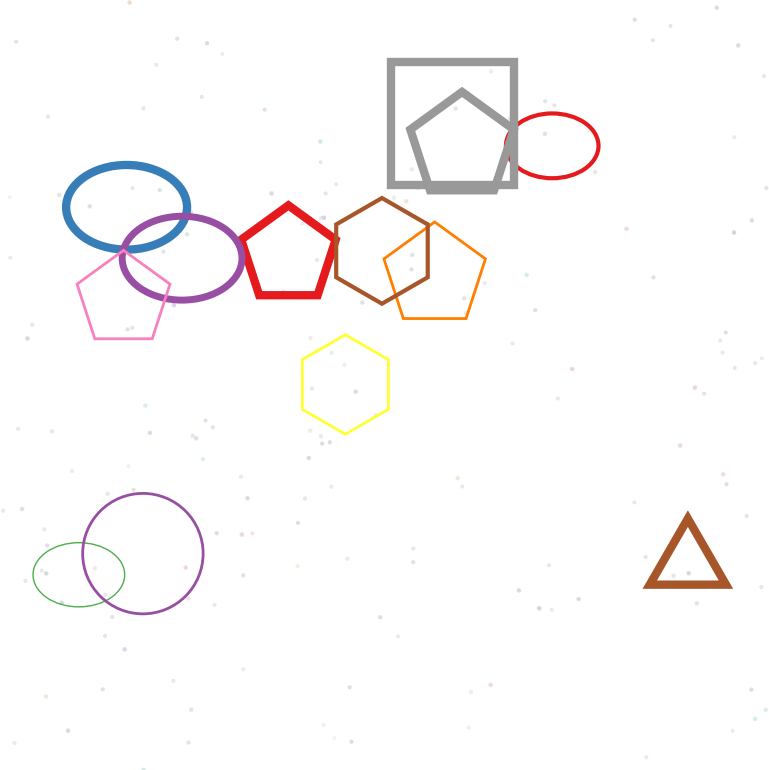[{"shape": "oval", "thickness": 1.5, "radius": 0.3, "center": [0.717, 0.811]}, {"shape": "pentagon", "thickness": 3, "radius": 0.32, "center": [0.375, 0.669]}, {"shape": "oval", "thickness": 3, "radius": 0.39, "center": [0.164, 0.731]}, {"shape": "oval", "thickness": 0.5, "radius": 0.3, "center": [0.102, 0.254]}, {"shape": "circle", "thickness": 1, "radius": 0.39, "center": [0.186, 0.281]}, {"shape": "oval", "thickness": 2.5, "radius": 0.39, "center": [0.236, 0.665]}, {"shape": "pentagon", "thickness": 1, "radius": 0.35, "center": [0.565, 0.642]}, {"shape": "hexagon", "thickness": 1, "radius": 0.32, "center": [0.448, 0.501]}, {"shape": "triangle", "thickness": 3, "radius": 0.29, "center": [0.893, 0.269]}, {"shape": "hexagon", "thickness": 1.5, "radius": 0.34, "center": [0.496, 0.674]}, {"shape": "pentagon", "thickness": 1, "radius": 0.32, "center": [0.16, 0.611]}, {"shape": "pentagon", "thickness": 3, "radius": 0.35, "center": [0.6, 0.81]}, {"shape": "square", "thickness": 3, "radius": 0.4, "center": [0.588, 0.84]}]